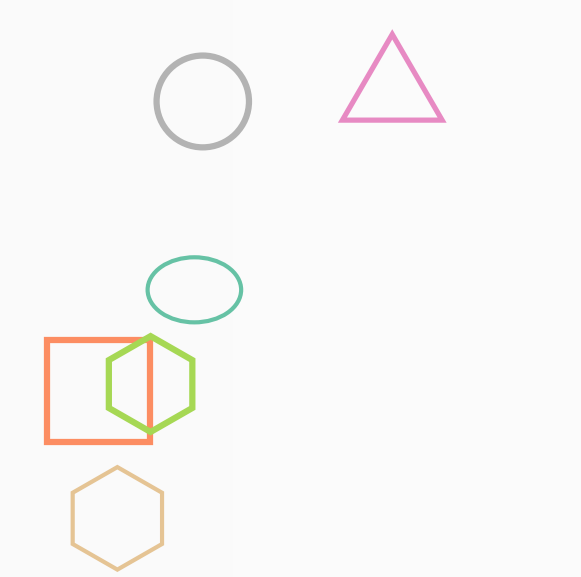[{"shape": "oval", "thickness": 2, "radius": 0.4, "center": [0.334, 0.497]}, {"shape": "square", "thickness": 3, "radius": 0.44, "center": [0.17, 0.322]}, {"shape": "triangle", "thickness": 2.5, "radius": 0.5, "center": [0.675, 0.841]}, {"shape": "hexagon", "thickness": 3, "radius": 0.41, "center": [0.259, 0.334]}, {"shape": "hexagon", "thickness": 2, "radius": 0.44, "center": [0.202, 0.102]}, {"shape": "circle", "thickness": 3, "radius": 0.4, "center": [0.349, 0.823]}]